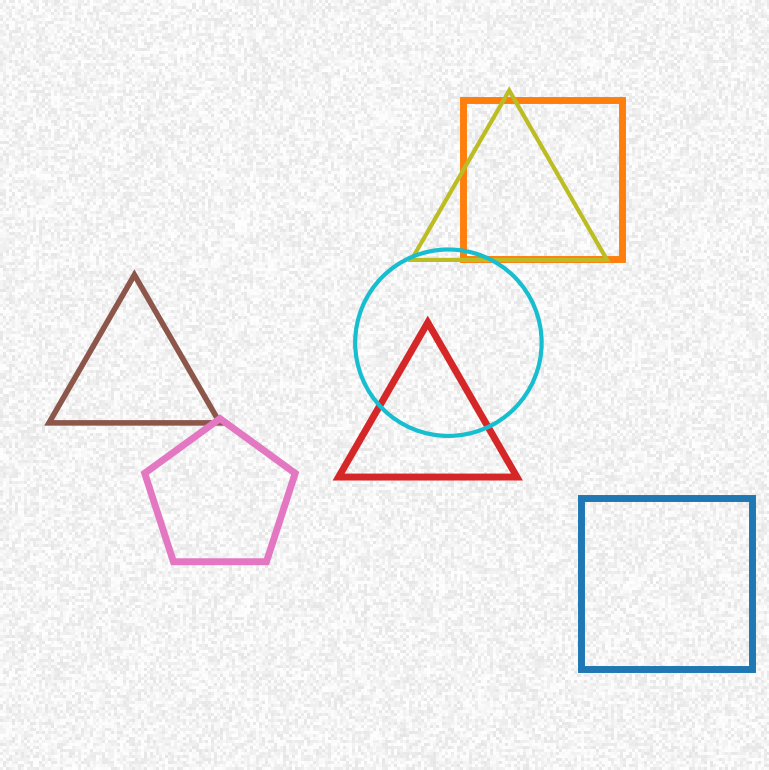[{"shape": "square", "thickness": 2.5, "radius": 0.55, "center": [0.866, 0.242]}, {"shape": "square", "thickness": 2.5, "radius": 0.52, "center": [0.705, 0.767]}, {"shape": "triangle", "thickness": 2.5, "radius": 0.67, "center": [0.556, 0.447]}, {"shape": "triangle", "thickness": 2, "radius": 0.64, "center": [0.175, 0.515]}, {"shape": "pentagon", "thickness": 2.5, "radius": 0.51, "center": [0.286, 0.354]}, {"shape": "triangle", "thickness": 1.5, "radius": 0.73, "center": [0.661, 0.736]}, {"shape": "circle", "thickness": 1.5, "radius": 0.61, "center": [0.582, 0.555]}]